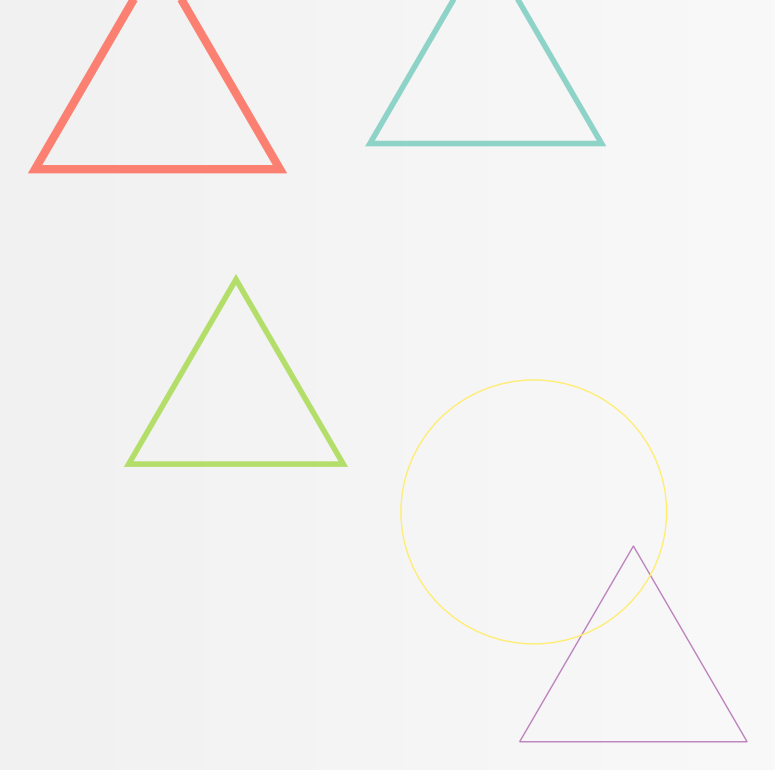[{"shape": "triangle", "thickness": 2, "radius": 0.86, "center": [0.627, 0.9]}, {"shape": "triangle", "thickness": 3, "radius": 0.91, "center": [0.203, 0.872]}, {"shape": "triangle", "thickness": 2, "radius": 0.8, "center": [0.304, 0.477]}, {"shape": "triangle", "thickness": 0.5, "radius": 0.85, "center": [0.817, 0.121]}, {"shape": "circle", "thickness": 0.5, "radius": 0.86, "center": [0.689, 0.335]}]